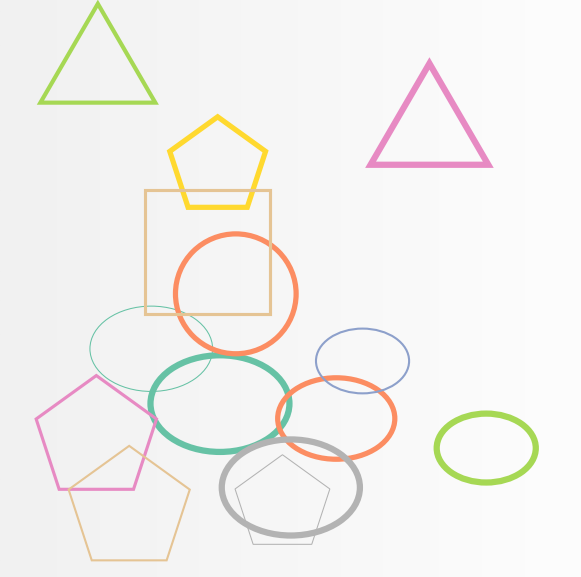[{"shape": "oval", "thickness": 3, "radius": 0.6, "center": [0.378, 0.3]}, {"shape": "oval", "thickness": 0.5, "radius": 0.53, "center": [0.26, 0.395]}, {"shape": "circle", "thickness": 2.5, "radius": 0.52, "center": [0.406, 0.49]}, {"shape": "oval", "thickness": 2.5, "radius": 0.5, "center": [0.578, 0.274]}, {"shape": "oval", "thickness": 1, "radius": 0.4, "center": [0.624, 0.374]}, {"shape": "triangle", "thickness": 3, "radius": 0.58, "center": [0.739, 0.772]}, {"shape": "pentagon", "thickness": 1.5, "radius": 0.54, "center": [0.166, 0.24]}, {"shape": "triangle", "thickness": 2, "radius": 0.57, "center": [0.168, 0.878]}, {"shape": "oval", "thickness": 3, "radius": 0.43, "center": [0.837, 0.223]}, {"shape": "pentagon", "thickness": 2.5, "radius": 0.43, "center": [0.374, 0.71]}, {"shape": "square", "thickness": 1.5, "radius": 0.54, "center": [0.357, 0.562]}, {"shape": "pentagon", "thickness": 1, "radius": 0.55, "center": [0.222, 0.118]}, {"shape": "pentagon", "thickness": 0.5, "radius": 0.43, "center": [0.486, 0.126]}, {"shape": "oval", "thickness": 3, "radius": 0.59, "center": [0.5, 0.155]}]